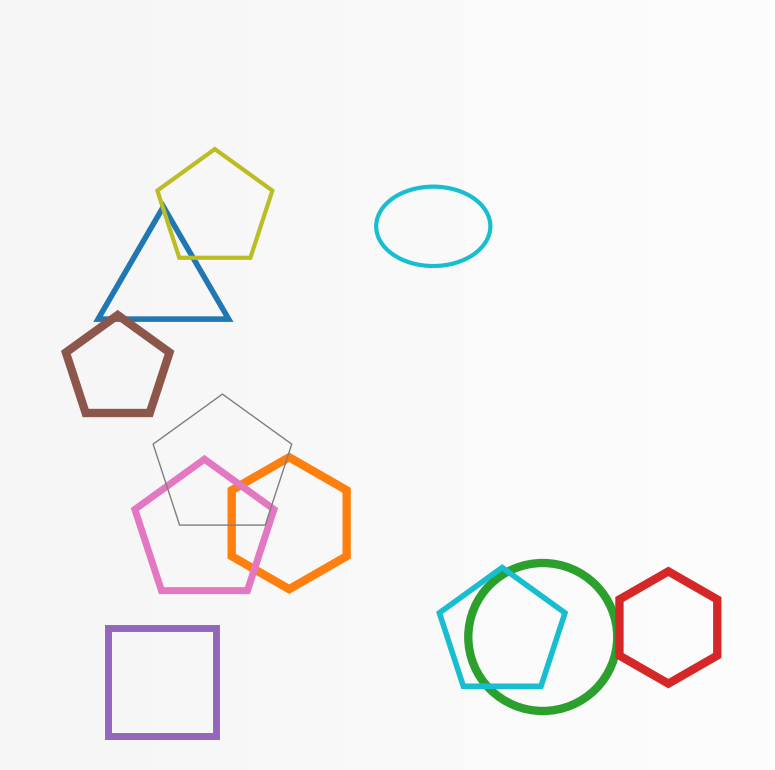[{"shape": "triangle", "thickness": 2, "radius": 0.49, "center": [0.211, 0.634]}, {"shape": "hexagon", "thickness": 3, "radius": 0.43, "center": [0.373, 0.321]}, {"shape": "circle", "thickness": 3, "radius": 0.48, "center": [0.7, 0.173]}, {"shape": "hexagon", "thickness": 3, "radius": 0.36, "center": [0.862, 0.185]}, {"shape": "square", "thickness": 2.5, "radius": 0.35, "center": [0.209, 0.114]}, {"shape": "pentagon", "thickness": 3, "radius": 0.35, "center": [0.152, 0.521]}, {"shape": "pentagon", "thickness": 2.5, "radius": 0.47, "center": [0.264, 0.309]}, {"shape": "pentagon", "thickness": 0.5, "radius": 0.47, "center": [0.287, 0.394]}, {"shape": "pentagon", "thickness": 1.5, "radius": 0.39, "center": [0.277, 0.728]}, {"shape": "pentagon", "thickness": 2, "radius": 0.43, "center": [0.648, 0.178]}, {"shape": "oval", "thickness": 1.5, "radius": 0.37, "center": [0.559, 0.706]}]